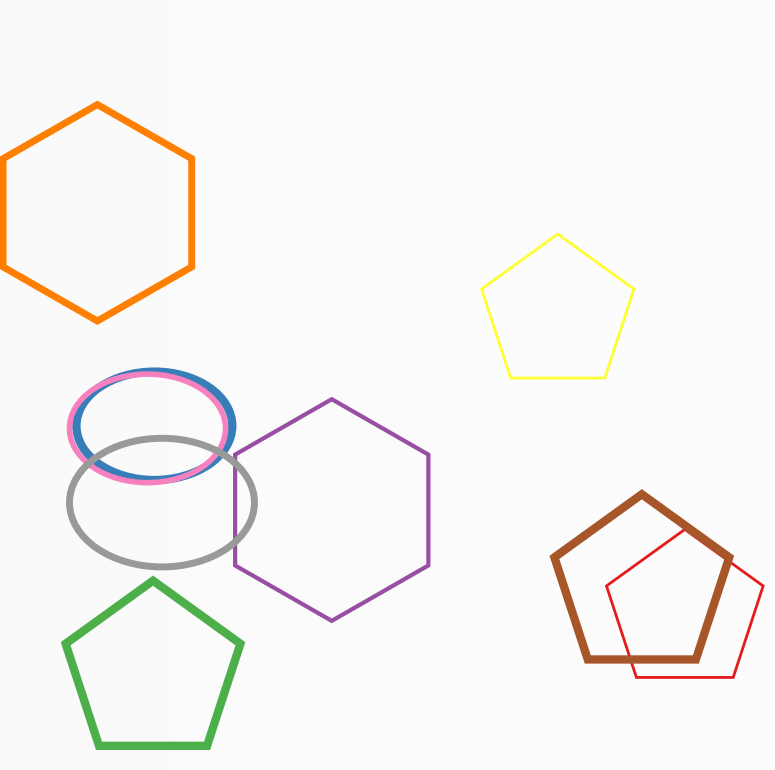[{"shape": "pentagon", "thickness": 1, "radius": 0.53, "center": [0.884, 0.206]}, {"shape": "oval", "thickness": 3, "radius": 0.5, "center": [0.199, 0.447]}, {"shape": "pentagon", "thickness": 3, "radius": 0.59, "center": [0.197, 0.127]}, {"shape": "hexagon", "thickness": 1.5, "radius": 0.72, "center": [0.428, 0.338]}, {"shape": "hexagon", "thickness": 2.5, "radius": 0.7, "center": [0.126, 0.724]}, {"shape": "pentagon", "thickness": 1, "radius": 0.52, "center": [0.72, 0.593]}, {"shape": "pentagon", "thickness": 3, "radius": 0.59, "center": [0.828, 0.24]}, {"shape": "oval", "thickness": 2, "radius": 0.5, "center": [0.19, 0.444]}, {"shape": "oval", "thickness": 2.5, "radius": 0.6, "center": [0.209, 0.347]}]